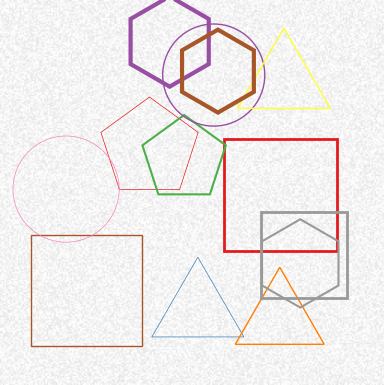[{"shape": "square", "thickness": 2, "radius": 0.73, "center": [0.728, 0.493]}, {"shape": "pentagon", "thickness": 0.5, "radius": 0.66, "center": [0.388, 0.615]}, {"shape": "triangle", "thickness": 0.5, "radius": 0.69, "center": [0.514, 0.194]}, {"shape": "pentagon", "thickness": 1.5, "radius": 0.57, "center": [0.478, 0.587]}, {"shape": "circle", "thickness": 1, "radius": 0.66, "center": [0.555, 0.805]}, {"shape": "hexagon", "thickness": 3, "radius": 0.59, "center": [0.441, 0.892]}, {"shape": "triangle", "thickness": 1, "radius": 0.67, "center": [0.727, 0.172]}, {"shape": "triangle", "thickness": 1, "radius": 0.7, "center": [0.738, 0.788]}, {"shape": "square", "thickness": 1, "radius": 0.72, "center": [0.224, 0.245]}, {"shape": "hexagon", "thickness": 3, "radius": 0.54, "center": [0.566, 0.815]}, {"shape": "circle", "thickness": 0.5, "radius": 0.69, "center": [0.172, 0.509]}, {"shape": "hexagon", "thickness": 1.5, "radius": 0.57, "center": [0.78, 0.316]}, {"shape": "square", "thickness": 2, "radius": 0.56, "center": [0.79, 0.338]}]